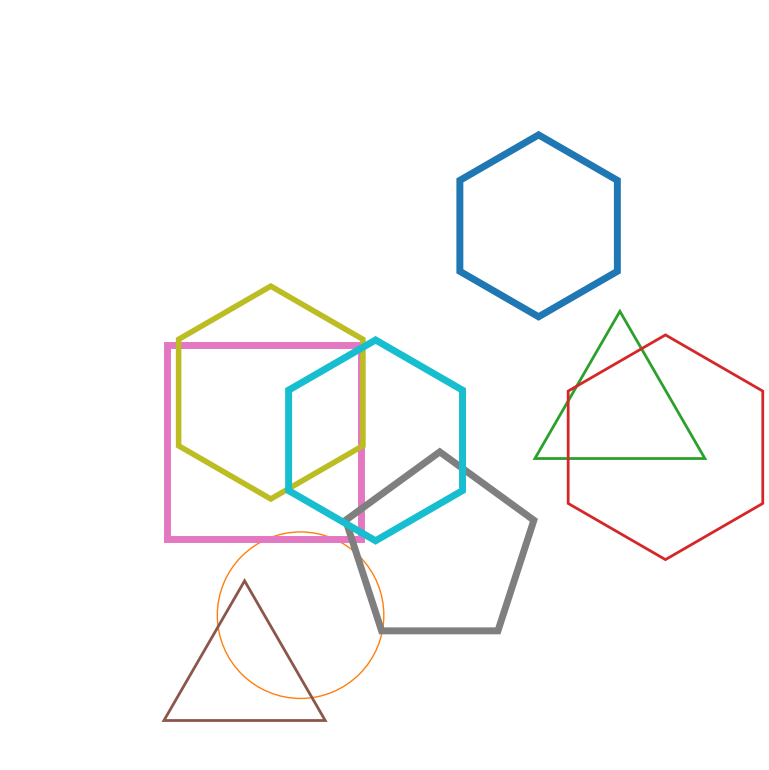[{"shape": "hexagon", "thickness": 2.5, "radius": 0.59, "center": [0.699, 0.707]}, {"shape": "circle", "thickness": 0.5, "radius": 0.54, "center": [0.39, 0.201]}, {"shape": "triangle", "thickness": 1, "radius": 0.64, "center": [0.805, 0.468]}, {"shape": "hexagon", "thickness": 1, "radius": 0.73, "center": [0.864, 0.419]}, {"shape": "triangle", "thickness": 1, "radius": 0.6, "center": [0.318, 0.125]}, {"shape": "square", "thickness": 2.5, "radius": 0.63, "center": [0.343, 0.426]}, {"shape": "pentagon", "thickness": 2.5, "radius": 0.64, "center": [0.571, 0.285]}, {"shape": "hexagon", "thickness": 2, "radius": 0.69, "center": [0.352, 0.49]}, {"shape": "hexagon", "thickness": 2.5, "radius": 0.65, "center": [0.488, 0.428]}]